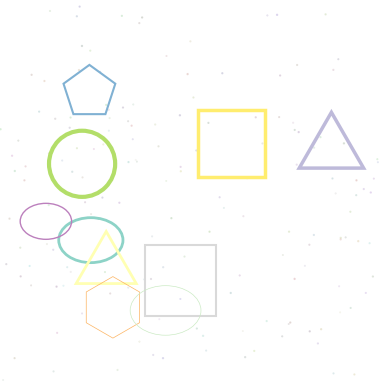[{"shape": "oval", "thickness": 2, "radius": 0.42, "center": [0.236, 0.376]}, {"shape": "triangle", "thickness": 2, "radius": 0.45, "center": [0.276, 0.309]}, {"shape": "triangle", "thickness": 2.5, "radius": 0.48, "center": [0.861, 0.612]}, {"shape": "pentagon", "thickness": 1.5, "radius": 0.35, "center": [0.232, 0.761]}, {"shape": "hexagon", "thickness": 0.5, "radius": 0.4, "center": [0.293, 0.202]}, {"shape": "circle", "thickness": 3, "radius": 0.43, "center": [0.213, 0.575]}, {"shape": "square", "thickness": 1.5, "radius": 0.46, "center": [0.469, 0.271]}, {"shape": "oval", "thickness": 1, "radius": 0.33, "center": [0.119, 0.425]}, {"shape": "oval", "thickness": 0.5, "radius": 0.46, "center": [0.43, 0.194]}, {"shape": "square", "thickness": 2.5, "radius": 0.43, "center": [0.601, 0.627]}]